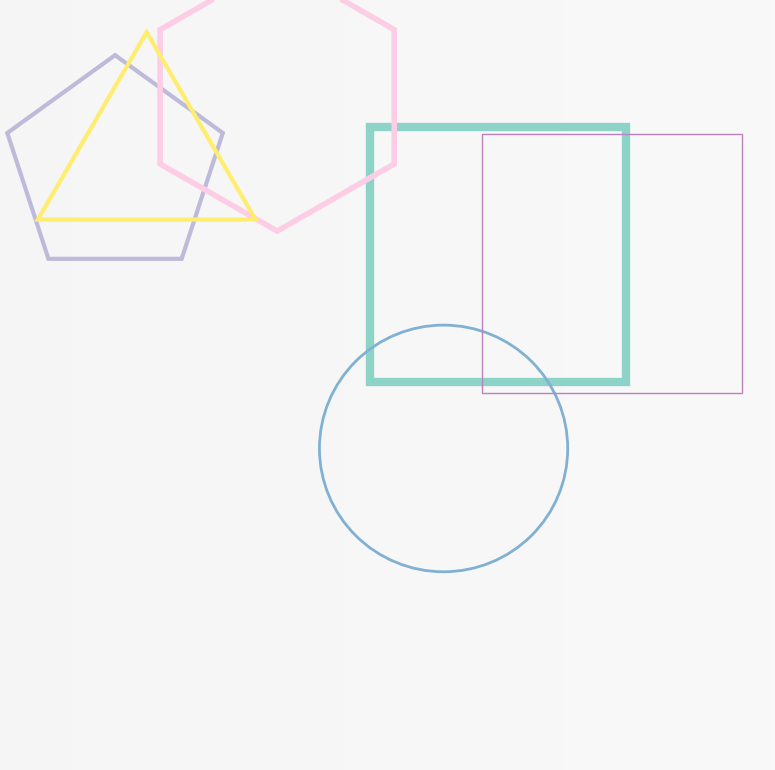[{"shape": "square", "thickness": 3, "radius": 0.83, "center": [0.643, 0.67]}, {"shape": "pentagon", "thickness": 1.5, "radius": 0.73, "center": [0.148, 0.782]}, {"shape": "circle", "thickness": 1, "radius": 0.8, "center": [0.572, 0.418]}, {"shape": "hexagon", "thickness": 2, "radius": 0.87, "center": [0.358, 0.874]}, {"shape": "square", "thickness": 0.5, "radius": 0.84, "center": [0.789, 0.657]}, {"shape": "triangle", "thickness": 1.5, "radius": 0.81, "center": [0.189, 0.796]}]